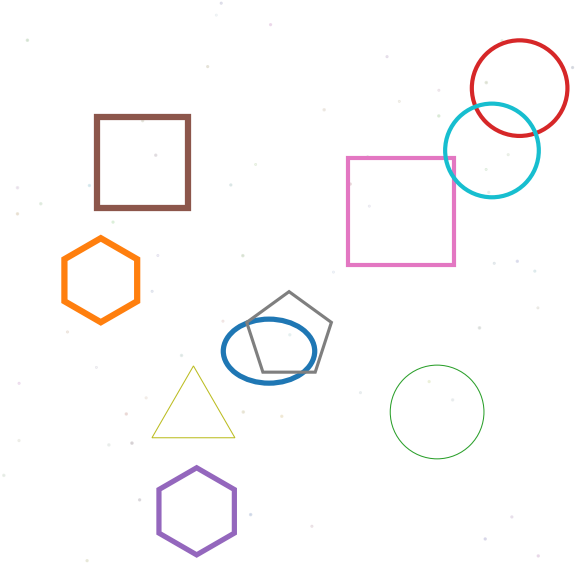[{"shape": "oval", "thickness": 2.5, "radius": 0.4, "center": [0.466, 0.391]}, {"shape": "hexagon", "thickness": 3, "radius": 0.36, "center": [0.175, 0.514]}, {"shape": "circle", "thickness": 0.5, "radius": 0.41, "center": [0.757, 0.286]}, {"shape": "circle", "thickness": 2, "radius": 0.41, "center": [0.9, 0.847]}, {"shape": "hexagon", "thickness": 2.5, "radius": 0.38, "center": [0.341, 0.114]}, {"shape": "square", "thickness": 3, "radius": 0.39, "center": [0.247, 0.718]}, {"shape": "square", "thickness": 2, "radius": 0.46, "center": [0.694, 0.633]}, {"shape": "pentagon", "thickness": 1.5, "radius": 0.39, "center": [0.501, 0.417]}, {"shape": "triangle", "thickness": 0.5, "radius": 0.41, "center": [0.335, 0.283]}, {"shape": "circle", "thickness": 2, "radius": 0.41, "center": [0.852, 0.739]}]